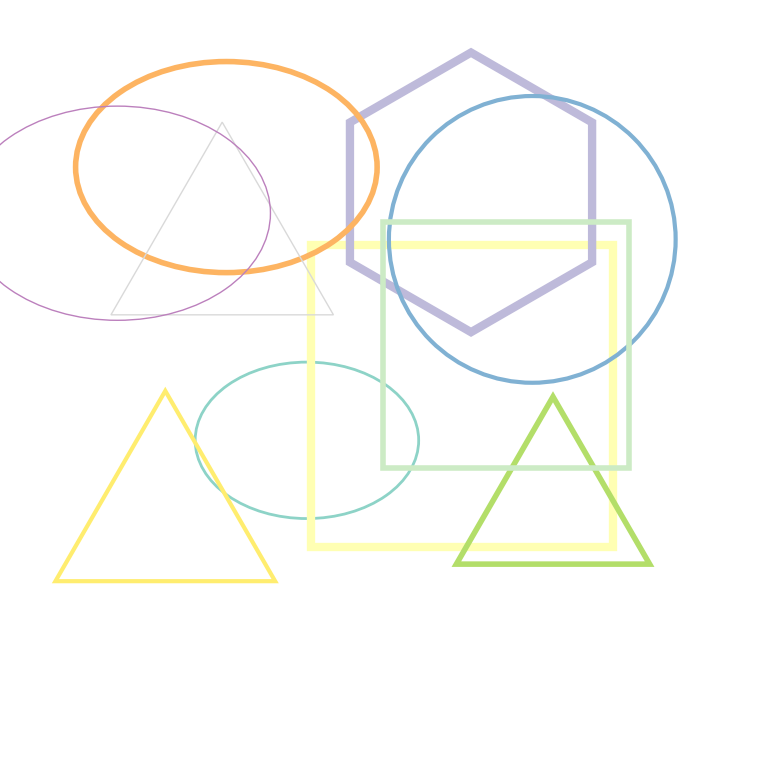[{"shape": "oval", "thickness": 1, "radius": 0.73, "center": [0.399, 0.428]}, {"shape": "square", "thickness": 3, "radius": 0.98, "center": [0.6, 0.486]}, {"shape": "hexagon", "thickness": 3, "radius": 0.91, "center": [0.612, 0.75]}, {"shape": "circle", "thickness": 1.5, "radius": 0.93, "center": [0.691, 0.689]}, {"shape": "oval", "thickness": 2, "radius": 0.98, "center": [0.294, 0.783]}, {"shape": "triangle", "thickness": 2, "radius": 0.72, "center": [0.718, 0.34]}, {"shape": "triangle", "thickness": 0.5, "radius": 0.83, "center": [0.289, 0.675]}, {"shape": "oval", "thickness": 0.5, "radius": 0.99, "center": [0.153, 0.723]}, {"shape": "square", "thickness": 2, "radius": 0.8, "center": [0.657, 0.552]}, {"shape": "triangle", "thickness": 1.5, "radius": 0.82, "center": [0.215, 0.328]}]